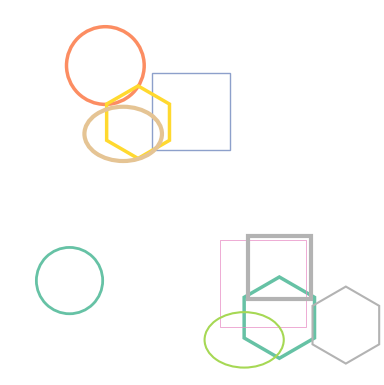[{"shape": "hexagon", "thickness": 2.5, "radius": 0.53, "center": [0.726, 0.175]}, {"shape": "circle", "thickness": 2, "radius": 0.43, "center": [0.181, 0.271]}, {"shape": "circle", "thickness": 2.5, "radius": 0.5, "center": [0.274, 0.83]}, {"shape": "square", "thickness": 1, "radius": 0.5, "center": [0.495, 0.71]}, {"shape": "square", "thickness": 0.5, "radius": 0.56, "center": [0.683, 0.263]}, {"shape": "oval", "thickness": 1.5, "radius": 0.51, "center": [0.634, 0.117]}, {"shape": "hexagon", "thickness": 2.5, "radius": 0.47, "center": [0.359, 0.683]}, {"shape": "oval", "thickness": 3, "radius": 0.5, "center": [0.32, 0.652]}, {"shape": "square", "thickness": 3, "radius": 0.41, "center": [0.725, 0.305]}, {"shape": "hexagon", "thickness": 1.5, "radius": 0.5, "center": [0.898, 0.156]}]